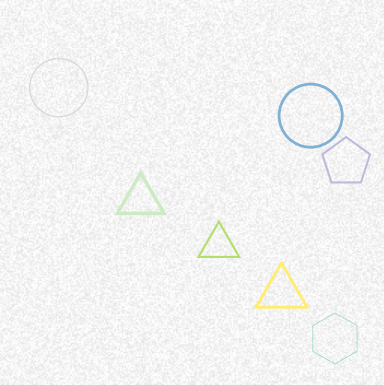[{"shape": "hexagon", "thickness": 0.5, "radius": 0.33, "center": [0.87, 0.121]}, {"shape": "pentagon", "thickness": 1.5, "radius": 0.33, "center": [0.899, 0.579]}, {"shape": "circle", "thickness": 2, "radius": 0.41, "center": [0.807, 0.7]}, {"shape": "triangle", "thickness": 1.5, "radius": 0.31, "center": [0.569, 0.363]}, {"shape": "circle", "thickness": 1, "radius": 0.38, "center": [0.153, 0.772]}, {"shape": "triangle", "thickness": 2.5, "radius": 0.35, "center": [0.366, 0.481]}, {"shape": "triangle", "thickness": 2, "radius": 0.38, "center": [0.731, 0.24]}]